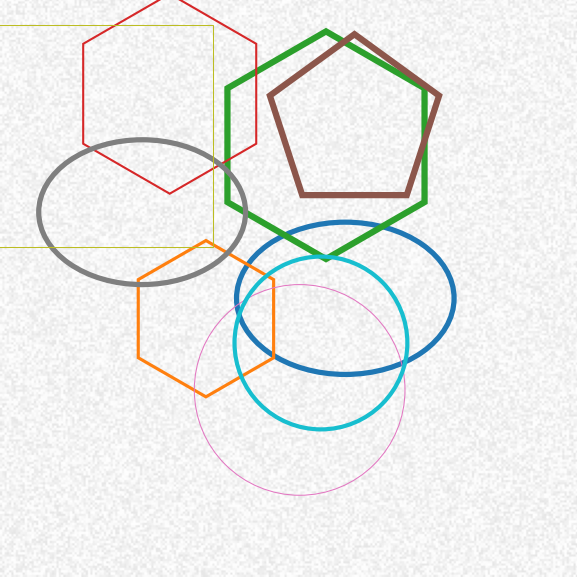[{"shape": "oval", "thickness": 2.5, "radius": 0.94, "center": [0.598, 0.483]}, {"shape": "hexagon", "thickness": 1.5, "radius": 0.68, "center": [0.357, 0.447]}, {"shape": "hexagon", "thickness": 3, "radius": 0.99, "center": [0.564, 0.748]}, {"shape": "hexagon", "thickness": 1, "radius": 0.86, "center": [0.294, 0.837]}, {"shape": "pentagon", "thickness": 3, "radius": 0.77, "center": [0.614, 0.786]}, {"shape": "circle", "thickness": 0.5, "radius": 0.91, "center": [0.519, 0.324]}, {"shape": "oval", "thickness": 2.5, "radius": 0.9, "center": [0.246, 0.632]}, {"shape": "square", "thickness": 0.5, "radius": 0.96, "center": [0.177, 0.764]}, {"shape": "circle", "thickness": 2, "radius": 0.75, "center": [0.556, 0.405]}]